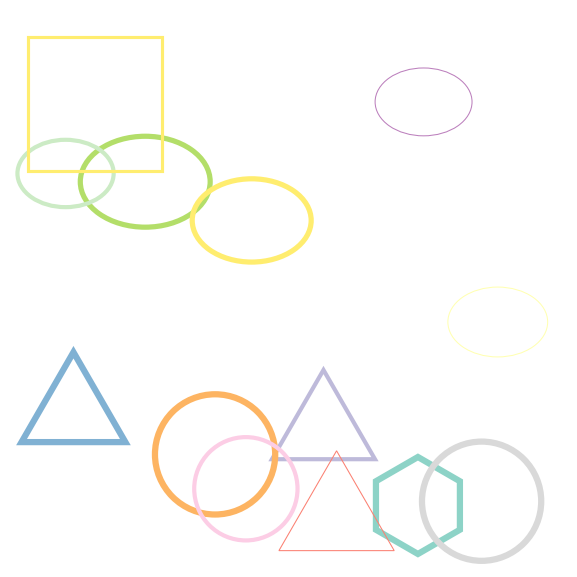[{"shape": "hexagon", "thickness": 3, "radius": 0.42, "center": [0.724, 0.124]}, {"shape": "oval", "thickness": 0.5, "radius": 0.43, "center": [0.862, 0.442]}, {"shape": "triangle", "thickness": 2, "radius": 0.52, "center": [0.56, 0.255]}, {"shape": "triangle", "thickness": 0.5, "radius": 0.58, "center": [0.583, 0.103]}, {"shape": "triangle", "thickness": 3, "radius": 0.52, "center": [0.127, 0.285]}, {"shape": "circle", "thickness": 3, "radius": 0.52, "center": [0.372, 0.212]}, {"shape": "oval", "thickness": 2.5, "radius": 0.56, "center": [0.251, 0.684]}, {"shape": "circle", "thickness": 2, "radius": 0.45, "center": [0.426, 0.153]}, {"shape": "circle", "thickness": 3, "radius": 0.52, "center": [0.834, 0.131]}, {"shape": "oval", "thickness": 0.5, "radius": 0.42, "center": [0.733, 0.823]}, {"shape": "oval", "thickness": 2, "radius": 0.42, "center": [0.114, 0.699]}, {"shape": "square", "thickness": 1.5, "radius": 0.58, "center": [0.164, 0.819]}, {"shape": "oval", "thickness": 2.5, "radius": 0.51, "center": [0.436, 0.617]}]